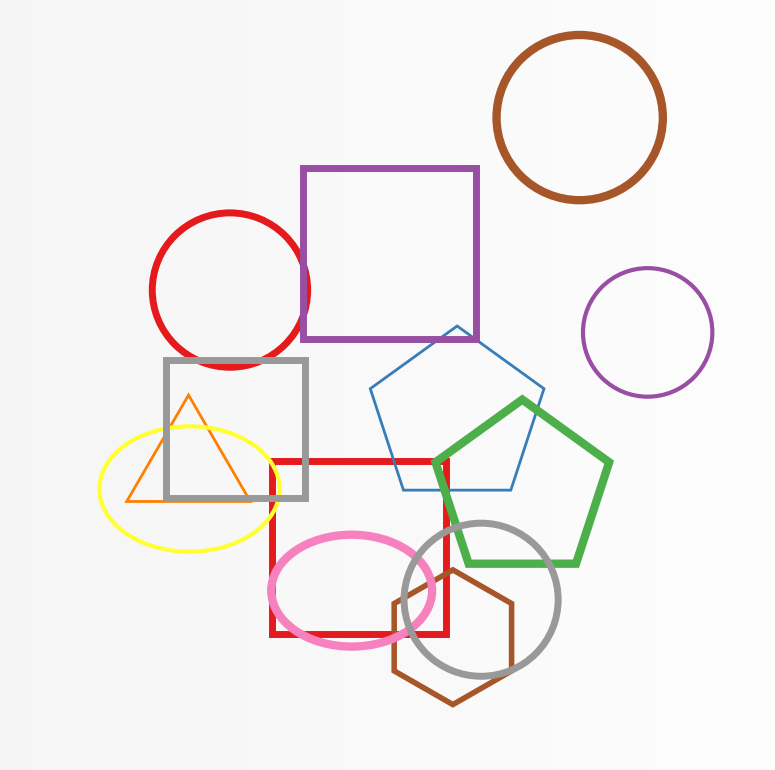[{"shape": "circle", "thickness": 2.5, "radius": 0.5, "center": [0.297, 0.623]}, {"shape": "square", "thickness": 2.5, "radius": 0.56, "center": [0.463, 0.289]}, {"shape": "pentagon", "thickness": 1, "radius": 0.59, "center": [0.59, 0.459]}, {"shape": "pentagon", "thickness": 3, "radius": 0.59, "center": [0.674, 0.363]}, {"shape": "square", "thickness": 2.5, "radius": 0.56, "center": [0.503, 0.671]}, {"shape": "circle", "thickness": 1.5, "radius": 0.42, "center": [0.836, 0.568]}, {"shape": "triangle", "thickness": 1, "radius": 0.46, "center": [0.243, 0.395]}, {"shape": "oval", "thickness": 1.5, "radius": 0.58, "center": [0.245, 0.365]}, {"shape": "circle", "thickness": 3, "radius": 0.54, "center": [0.748, 0.847]}, {"shape": "hexagon", "thickness": 2, "radius": 0.44, "center": [0.584, 0.172]}, {"shape": "oval", "thickness": 3, "radius": 0.52, "center": [0.454, 0.233]}, {"shape": "square", "thickness": 2.5, "radius": 0.45, "center": [0.304, 0.443]}, {"shape": "circle", "thickness": 2.5, "radius": 0.5, "center": [0.621, 0.221]}]